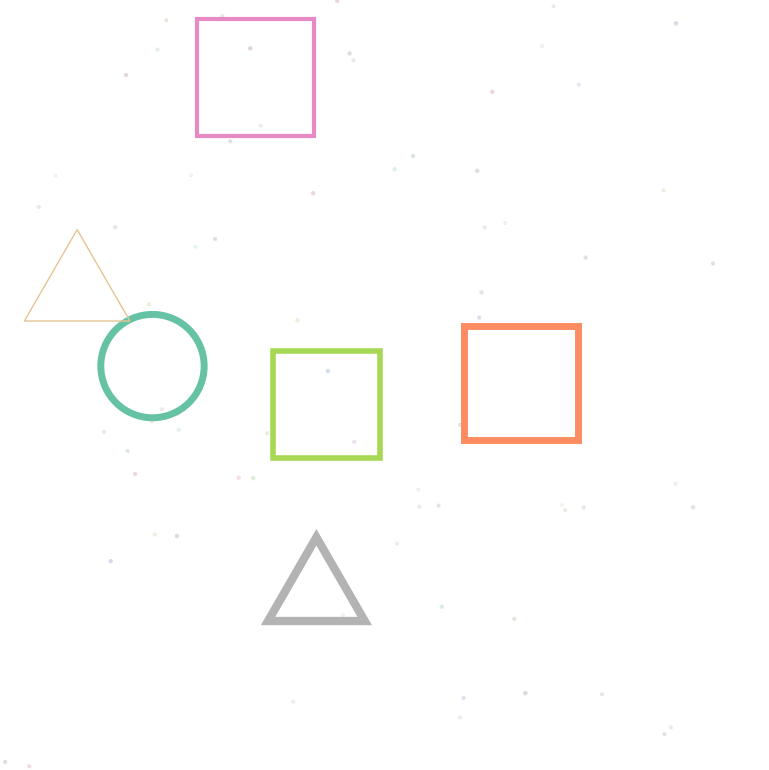[{"shape": "circle", "thickness": 2.5, "radius": 0.34, "center": [0.198, 0.525]}, {"shape": "square", "thickness": 2.5, "radius": 0.37, "center": [0.677, 0.503]}, {"shape": "square", "thickness": 1.5, "radius": 0.38, "center": [0.332, 0.899]}, {"shape": "square", "thickness": 2, "radius": 0.35, "center": [0.424, 0.474]}, {"shape": "triangle", "thickness": 0.5, "radius": 0.4, "center": [0.1, 0.623]}, {"shape": "triangle", "thickness": 3, "radius": 0.36, "center": [0.411, 0.23]}]